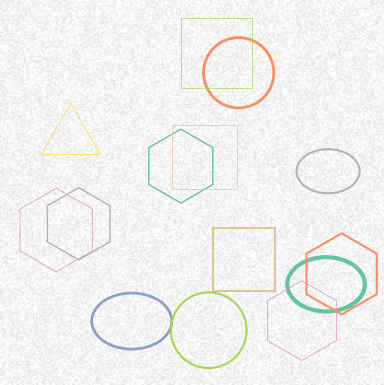[{"shape": "hexagon", "thickness": 1, "radius": 0.48, "center": [0.47, 0.569]}, {"shape": "oval", "thickness": 3, "radius": 0.5, "center": [0.847, 0.261]}, {"shape": "hexagon", "thickness": 1.5, "radius": 0.53, "center": [0.887, 0.289]}, {"shape": "circle", "thickness": 2, "radius": 0.46, "center": [0.62, 0.811]}, {"shape": "oval", "thickness": 2, "radius": 0.52, "center": [0.342, 0.166]}, {"shape": "hexagon", "thickness": 0.5, "radius": 0.54, "center": [0.146, 0.403]}, {"shape": "hexagon", "thickness": 0.5, "radius": 0.52, "center": [0.784, 0.167]}, {"shape": "circle", "thickness": 1.5, "radius": 0.49, "center": [0.542, 0.142]}, {"shape": "square", "thickness": 0.5, "radius": 0.46, "center": [0.562, 0.863]}, {"shape": "triangle", "thickness": 0.5, "radius": 0.45, "center": [0.184, 0.643]}, {"shape": "square", "thickness": 0.5, "radius": 0.42, "center": [0.531, 0.593]}, {"shape": "square", "thickness": 1.5, "radius": 0.41, "center": [0.634, 0.325]}, {"shape": "hexagon", "thickness": 1, "radius": 0.47, "center": [0.204, 0.419]}, {"shape": "oval", "thickness": 1.5, "radius": 0.41, "center": [0.852, 0.555]}]